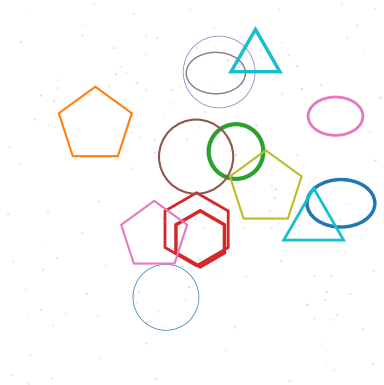[{"shape": "circle", "thickness": 0.5, "radius": 0.43, "center": [0.431, 0.228]}, {"shape": "oval", "thickness": 2.5, "radius": 0.44, "center": [0.886, 0.472]}, {"shape": "pentagon", "thickness": 1.5, "radius": 0.5, "center": [0.248, 0.675]}, {"shape": "circle", "thickness": 3, "radius": 0.36, "center": [0.613, 0.606]}, {"shape": "hexagon", "thickness": 2.5, "radius": 0.36, "center": [0.52, 0.38]}, {"shape": "hexagon", "thickness": 2, "radius": 0.47, "center": [0.511, 0.405]}, {"shape": "circle", "thickness": 0.5, "radius": 0.47, "center": [0.569, 0.813]}, {"shape": "circle", "thickness": 1.5, "radius": 0.48, "center": [0.509, 0.593]}, {"shape": "oval", "thickness": 2, "radius": 0.36, "center": [0.871, 0.698]}, {"shape": "pentagon", "thickness": 1.5, "radius": 0.45, "center": [0.4, 0.388]}, {"shape": "oval", "thickness": 1, "radius": 0.38, "center": [0.561, 0.81]}, {"shape": "pentagon", "thickness": 1.5, "radius": 0.49, "center": [0.69, 0.512]}, {"shape": "triangle", "thickness": 2, "radius": 0.45, "center": [0.815, 0.421]}, {"shape": "triangle", "thickness": 2.5, "radius": 0.37, "center": [0.664, 0.85]}]